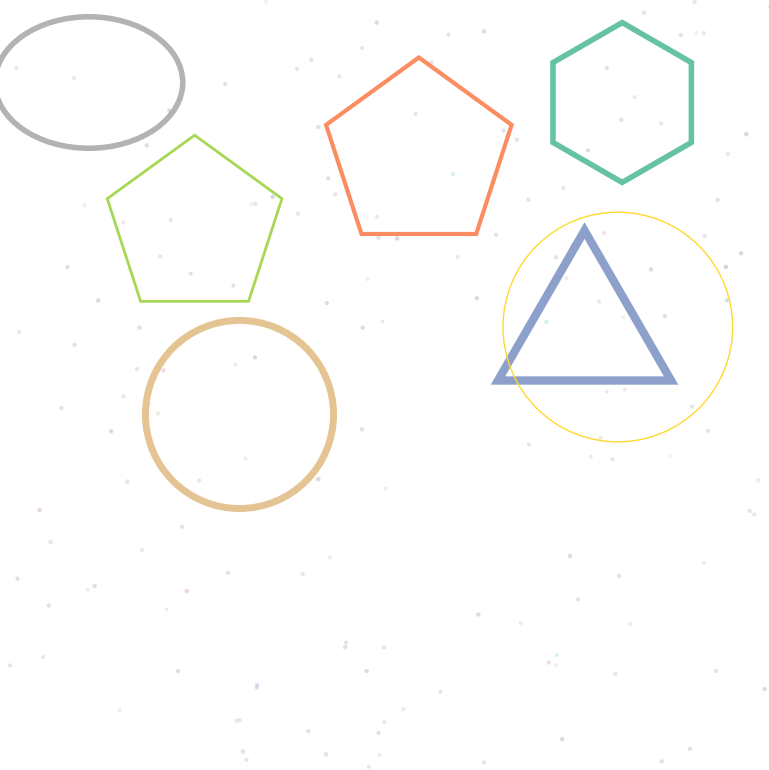[{"shape": "hexagon", "thickness": 2, "radius": 0.52, "center": [0.808, 0.867]}, {"shape": "pentagon", "thickness": 1.5, "radius": 0.63, "center": [0.544, 0.799]}, {"shape": "triangle", "thickness": 3, "radius": 0.65, "center": [0.759, 0.571]}, {"shape": "pentagon", "thickness": 1, "radius": 0.6, "center": [0.253, 0.705]}, {"shape": "circle", "thickness": 0.5, "radius": 0.75, "center": [0.802, 0.575]}, {"shape": "circle", "thickness": 2.5, "radius": 0.61, "center": [0.311, 0.462]}, {"shape": "oval", "thickness": 2, "radius": 0.61, "center": [0.115, 0.893]}]